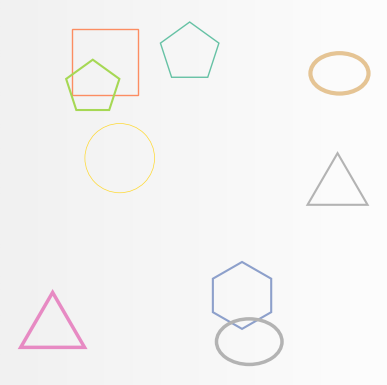[{"shape": "pentagon", "thickness": 1, "radius": 0.4, "center": [0.489, 0.863]}, {"shape": "square", "thickness": 1, "radius": 0.43, "center": [0.272, 0.84]}, {"shape": "hexagon", "thickness": 1.5, "radius": 0.43, "center": [0.625, 0.233]}, {"shape": "triangle", "thickness": 2.5, "radius": 0.48, "center": [0.136, 0.145]}, {"shape": "pentagon", "thickness": 1.5, "radius": 0.36, "center": [0.239, 0.773]}, {"shape": "circle", "thickness": 0.5, "radius": 0.45, "center": [0.309, 0.589]}, {"shape": "oval", "thickness": 3, "radius": 0.37, "center": [0.876, 0.809]}, {"shape": "oval", "thickness": 2.5, "radius": 0.42, "center": [0.643, 0.113]}, {"shape": "triangle", "thickness": 1.5, "radius": 0.45, "center": [0.871, 0.513]}]